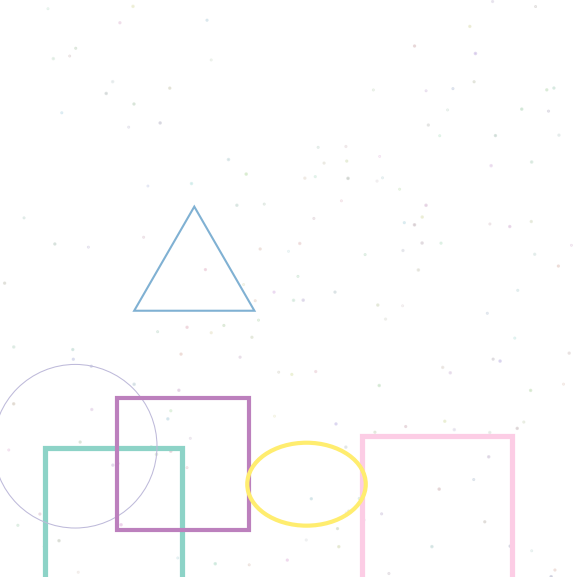[{"shape": "square", "thickness": 2.5, "radius": 0.6, "center": [0.197, 0.104]}, {"shape": "circle", "thickness": 0.5, "radius": 0.71, "center": [0.13, 0.226]}, {"shape": "triangle", "thickness": 1, "radius": 0.6, "center": [0.336, 0.521]}, {"shape": "square", "thickness": 2.5, "radius": 0.65, "center": [0.757, 0.115]}, {"shape": "square", "thickness": 2, "radius": 0.57, "center": [0.317, 0.195]}, {"shape": "oval", "thickness": 2, "radius": 0.51, "center": [0.531, 0.161]}]